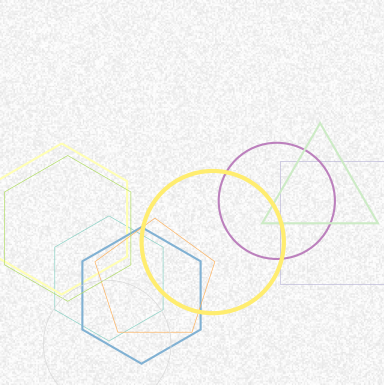[{"shape": "hexagon", "thickness": 0.5, "radius": 0.81, "center": [0.283, 0.277]}, {"shape": "hexagon", "thickness": 1.5, "radius": 0.98, "center": [0.16, 0.431]}, {"shape": "square", "thickness": 0.5, "radius": 0.8, "center": [0.887, 0.422]}, {"shape": "hexagon", "thickness": 1.5, "radius": 0.89, "center": [0.368, 0.233]}, {"shape": "pentagon", "thickness": 0.5, "radius": 0.82, "center": [0.402, 0.27]}, {"shape": "hexagon", "thickness": 0.5, "radius": 0.95, "center": [0.176, 0.407]}, {"shape": "circle", "thickness": 0.5, "radius": 0.83, "center": [0.278, 0.106]}, {"shape": "circle", "thickness": 1.5, "radius": 0.75, "center": [0.719, 0.478]}, {"shape": "triangle", "thickness": 1.5, "radius": 0.87, "center": [0.831, 0.507]}, {"shape": "circle", "thickness": 3, "radius": 0.92, "center": [0.553, 0.371]}]